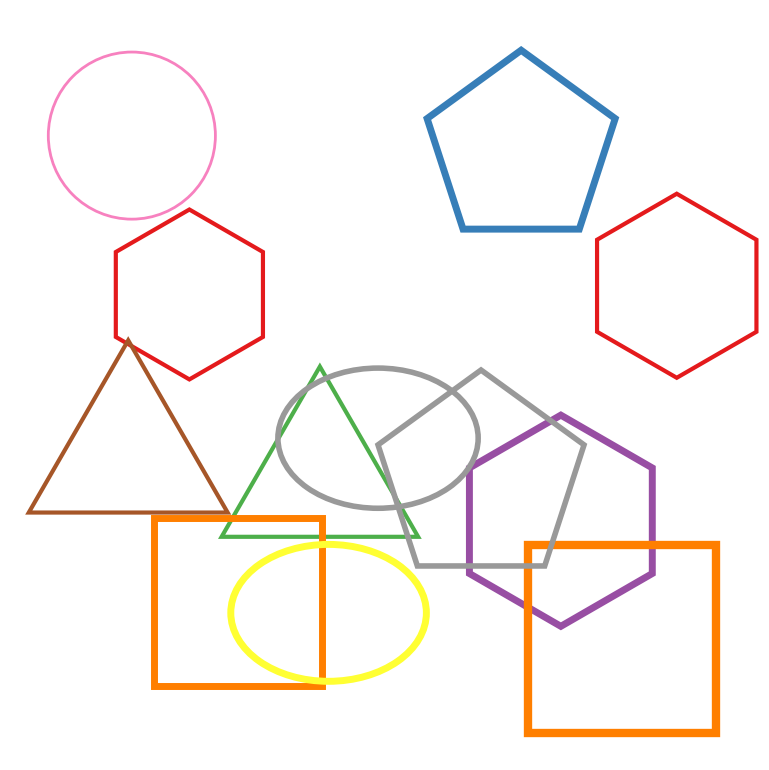[{"shape": "hexagon", "thickness": 1.5, "radius": 0.55, "center": [0.246, 0.618]}, {"shape": "hexagon", "thickness": 1.5, "radius": 0.6, "center": [0.879, 0.629]}, {"shape": "pentagon", "thickness": 2.5, "radius": 0.64, "center": [0.677, 0.806]}, {"shape": "triangle", "thickness": 1.5, "radius": 0.74, "center": [0.415, 0.377]}, {"shape": "hexagon", "thickness": 2.5, "radius": 0.69, "center": [0.728, 0.324]}, {"shape": "square", "thickness": 3, "radius": 0.61, "center": [0.808, 0.17]}, {"shape": "square", "thickness": 2.5, "radius": 0.55, "center": [0.309, 0.218]}, {"shape": "oval", "thickness": 2.5, "radius": 0.64, "center": [0.427, 0.204]}, {"shape": "triangle", "thickness": 1.5, "radius": 0.75, "center": [0.167, 0.409]}, {"shape": "circle", "thickness": 1, "radius": 0.54, "center": [0.171, 0.824]}, {"shape": "oval", "thickness": 2, "radius": 0.65, "center": [0.491, 0.431]}, {"shape": "pentagon", "thickness": 2, "radius": 0.7, "center": [0.625, 0.379]}]